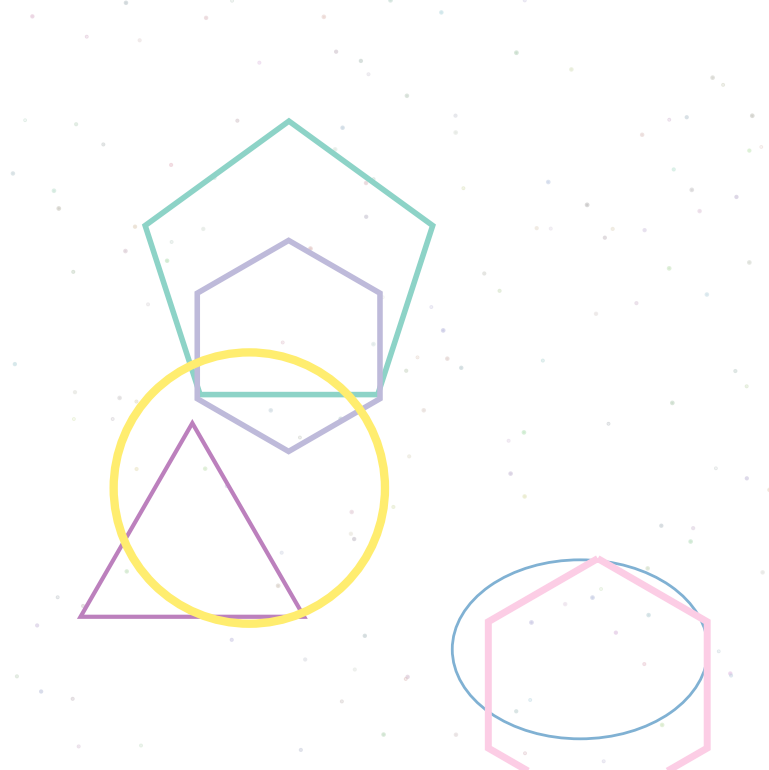[{"shape": "pentagon", "thickness": 2, "radius": 0.98, "center": [0.375, 0.646]}, {"shape": "hexagon", "thickness": 2, "radius": 0.69, "center": [0.375, 0.551]}, {"shape": "oval", "thickness": 1, "radius": 0.83, "center": [0.753, 0.157]}, {"shape": "hexagon", "thickness": 2.5, "radius": 0.82, "center": [0.776, 0.11]}, {"shape": "triangle", "thickness": 1.5, "radius": 0.84, "center": [0.25, 0.283]}, {"shape": "circle", "thickness": 3, "radius": 0.88, "center": [0.324, 0.366]}]